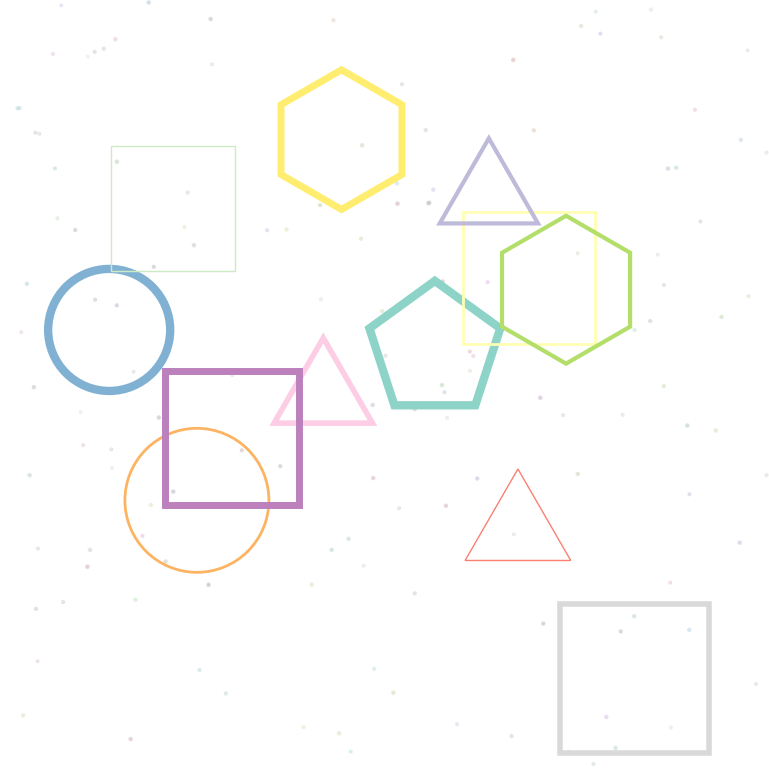[{"shape": "pentagon", "thickness": 3, "radius": 0.45, "center": [0.565, 0.546]}, {"shape": "square", "thickness": 1, "radius": 0.43, "center": [0.687, 0.639]}, {"shape": "triangle", "thickness": 1.5, "radius": 0.37, "center": [0.635, 0.747]}, {"shape": "triangle", "thickness": 0.5, "radius": 0.4, "center": [0.673, 0.312]}, {"shape": "circle", "thickness": 3, "radius": 0.4, "center": [0.142, 0.572]}, {"shape": "circle", "thickness": 1, "radius": 0.47, "center": [0.256, 0.35]}, {"shape": "hexagon", "thickness": 1.5, "radius": 0.48, "center": [0.735, 0.624]}, {"shape": "triangle", "thickness": 2, "radius": 0.37, "center": [0.42, 0.487]}, {"shape": "square", "thickness": 2, "radius": 0.48, "center": [0.824, 0.119]}, {"shape": "square", "thickness": 2.5, "radius": 0.44, "center": [0.301, 0.431]}, {"shape": "square", "thickness": 0.5, "radius": 0.4, "center": [0.225, 0.729]}, {"shape": "hexagon", "thickness": 2.5, "radius": 0.45, "center": [0.444, 0.819]}]